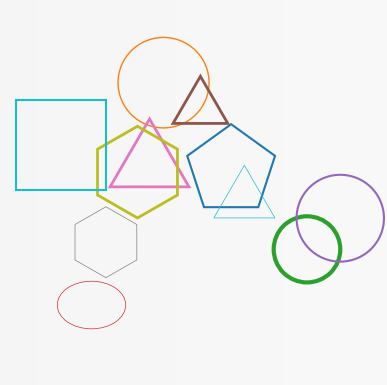[{"shape": "pentagon", "thickness": 1.5, "radius": 0.6, "center": [0.596, 0.558]}, {"shape": "circle", "thickness": 1, "radius": 0.59, "center": [0.422, 0.785]}, {"shape": "circle", "thickness": 3, "radius": 0.43, "center": [0.792, 0.352]}, {"shape": "oval", "thickness": 0.5, "radius": 0.44, "center": [0.236, 0.208]}, {"shape": "circle", "thickness": 1.5, "radius": 0.56, "center": [0.878, 0.433]}, {"shape": "triangle", "thickness": 2, "radius": 0.41, "center": [0.517, 0.72]}, {"shape": "triangle", "thickness": 2, "radius": 0.59, "center": [0.386, 0.573]}, {"shape": "hexagon", "thickness": 0.5, "radius": 0.46, "center": [0.273, 0.371]}, {"shape": "hexagon", "thickness": 2, "radius": 0.6, "center": [0.355, 0.553]}, {"shape": "triangle", "thickness": 0.5, "radius": 0.46, "center": [0.631, 0.479]}, {"shape": "square", "thickness": 1.5, "radius": 0.58, "center": [0.158, 0.624]}]